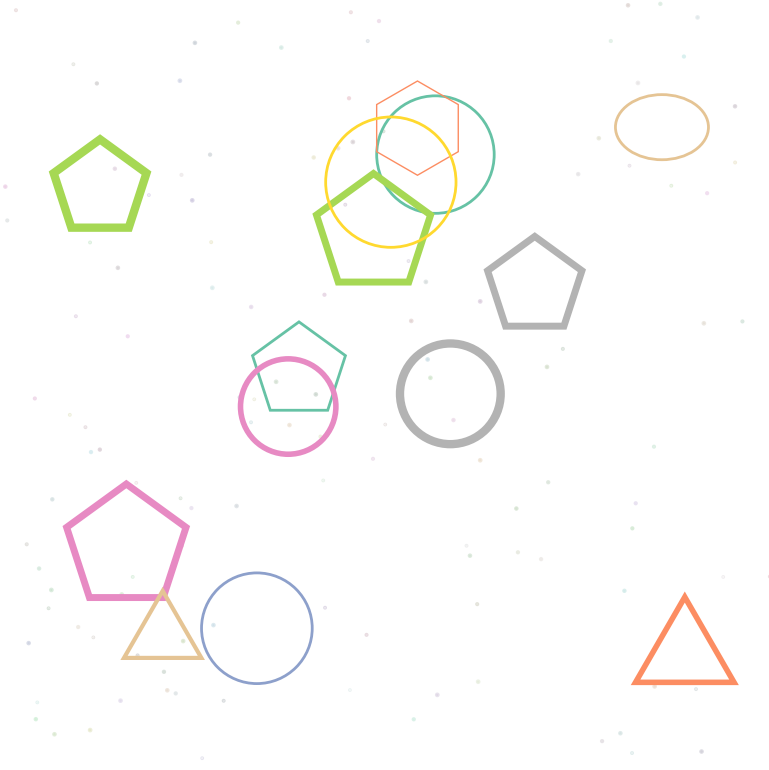[{"shape": "pentagon", "thickness": 1, "radius": 0.32, "center": [0.388, 0.519]}, {"shape": "circle", "thickness": 1, "radius": 0.38, "center": [0.566, 0.799]}, {"shape": "triangle", "thickness": 2, "radius": 0.37, "center": [0.889, 0.151]}, {"shape": "hexagon", "thickness": 0.5, "radius": 0.31, "center": [0.542, 0.834]}, {"shape": "circle", "thickness": 1, "radius": 0.36, "center": [0.334, 0.184]}, {"shape": "circle", "thickness": 2, "radius": 0.31, "center": [0.374, 0.472]}, {"shape": "pentagon", "thickness": 2.5, "radius": 0.41, "center": [0.164, 0.29]}, {"shape": "pentagon", "thickness": 2.5, "radius": 0.39, "center": [0.485, 0.697]}, {"shape": "pentagon", "thickness": 3, "radius": 0.32, "center": [0.13, 0.756]}, {"shape": "circle", "thickness": 1, "radius": 0.42, "center": [0.508, 0.763]}, {"shape": "triangle", "thickness": 1.5, "radius": 0.29, "center": [0.211, 0.175]}, {"shape": "oval", "thickness": 1, "radius": 0.3, "center": [0.86, 0.835]}, {"shape": "pentagon", "thickness": 2.5, "radius": 0.32, "center": [0.694, 0.629]}, {"shape": "circle", "thickness": 3, "radius": 0.33, "center": [0.585, 0.489]}]